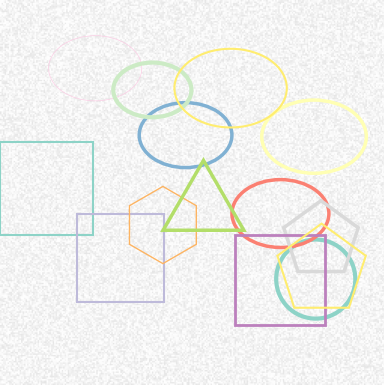[{"shape": "square", "thickness": 1.5, "radius": 0.6, "center": [0.121, 0.511]}, {"shape": "circle", "thickness": 3, "radius": 0.51, "center": [0.82, 0.275]}, {"shape": "oval", "thickness": 2.5, "radius": 0.68, "center": [0.816, 0.645]}, {"shape": "square", "thickness": 1.5, "radius": 0.57, "center": [0.313, 0.33]}, {"shape": "oval", "thickness": 2.5, "radius": 0.63, "center": [0.728, 0.445]}, {"shape": "oval", "thickness": 2.5, "radius": 0.6, "center": [0.482, 0.649]}, {"shape": "hexagon", "thickness": 1, "radius": 0.5, "center": [0.423, 0.416]}, {"shape": "triangle", "thickness": 2.5, "radius": 0.6, "center": [0.528, 0.462]}, {"shape": "oval", "thickness": 0.5, "radius": 0.6, "center": [0.247, 0.823]}, {"shape": "pentagon", "thickness": 2.5, "radius": 0.51, "center": [0.834, 0.377]}, {"shape": "square", "thickness": 2, "radius": 0.58, "center": [0.727, 0.273]}, {"shape": "oval", "thickness": 3, "radius": 0.51, "center": [0.396, 0.766]}, {"shape": "oval", "thickness": 1.5, "radius": 0.73, "center": [0.599, 0.771]}, {"shape": "pentagon", "thickness": 1.5, "radius": 0.6, "center": [0.835, 0.298]}]